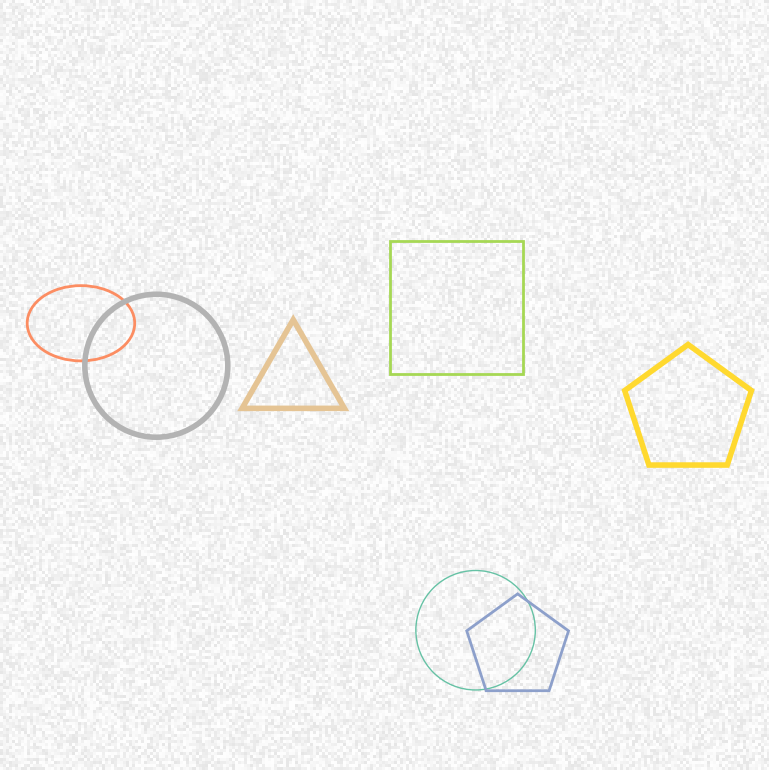[{"shape": "circle", "thickness": 0.5, "radius": 0.39, "center": [0.618, 0.182]}, {"shape": "oval", "thickness": 1, "radius": 0.35, "center": [0.105, 0.58]}, {"shape": "pentagon", "thickness": 1, "radius": 0.35, "center": [0.672, 0.159]}, {"shape": "square", "thickness": 1, "radius": 0.43, "center": [0.593, 0.6]}, {"shape": "pentagon", "thickness": 2, "radius": 0.43, "center": [0.894, 0.466]}, {"shape": "triangle", "thickness": 2, "radius": 0.38, "center": [0.381, 0.508]}, {"shape": "circle", "thickness": 2, "radius": 0.46, "center": [0.203, 0.525]}]